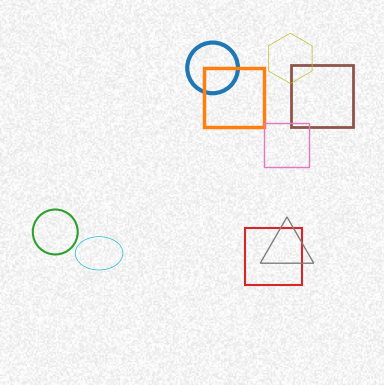[{"shape": "circle", "thickness": 3, "radius": 0.33, "center": [0.552, 0.824]}, {"shape": "square", "thickness": 2.5, "radius": 0.39, "center": [0.608, 0.747]}, {"shape": "circle", "thickness": 1.5, "radius": 0.29, "center": [0.144, 0.397]}, {"shape": "square", "thickness": 1.5, "radius": 0.37, "center": [0.71, 0.334]}, {"shape": "square", "thickness": 2, "radius": 0.41, "center": [0.836, 0.75]}, {"shape": "square", "thickness": 1, "radius": 0.29, "center": [0.744, 0.623]}, {"shape": "triangle", "thickness": 1, "radius": 0.4, "center": [0.745, 0.356]}, {"shape": "hexagon", "thickness": 0.5, "radius": 0.33, "center": [0.754, 0.848]}, {"shape": "oval", "thickness": 0.5, "radius": 0.31, "center": [0.257, 0.342]}]